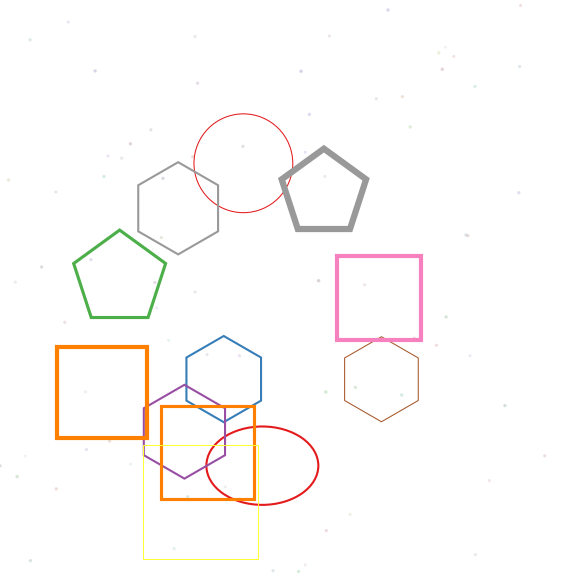[{"shape": "circle", "thickness": 0.5, "radius": 0.43, "center": [0.421, 0.716]}, {"shape": "oval", "thickness": 1, "radius": 0.48, "center": [0.454, 0.193]}, {"shape": "hexagon", "thickness": 1, "radius": 0.37, "center": [0.387, 0.343]}, {"shape": "pentagon", "thickness": 1.5, "radius": 0.42, "center": [0.207, 0.517]}, {"shape": "hexagon", "thickness": 1, "radius": 0.41, "center": [0.319, 0.252]}, {"shape": "square", "thickness": 1.5, "radius": 0.4, "center": [0.359, 0.216]}, {"shape": "square", "thickness": 2, "radius": 0.39, "center": [0.177, 0.32]}, {"shape": "square", "thickness": 0.5, "radius": 0.5, "center": [0.347, 0.13]}, {"shape": "hexagon", "thickness": 0.5, "radius": 0.37, "center": [0.661, 0.342]}, {"shape": "square", "thickness": 2, "radius": 0.37, "center": [0.656, 0.483]}, {"shape": "hexagon", "thickness": 1, "radius": 0.4, "center": [0.309, 0.638]}, {"shape": "pentagon", "thickness": 3, "radius": 0.38, "center": [0.561, 0.665]}]